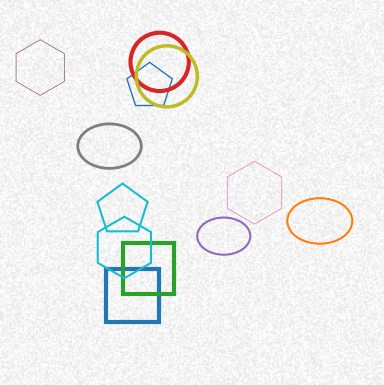[{"shape": "pentagon", "thickness": 1, "radius": 0.31, "center": [0.389, 0.776]}, {"shape": "square", "thickness": 3, "radius": 0.35, "center": [0.343, 0.232]}, {"shape": "oval", "thickness": 1.5, "radius": 0.42, "center": [0.831, 0.426]}, {"shape": "square", "thickness": 3, "radius": 0.33, "center": [0.386, 0.303]}, {"shape": "circle", "thickness": 3, "radius": 0.38, "center": [0.415, 0.839]}, {"shape": "oval", "thickness": 1.5, "radius": 0.34, "center": [0.581, 0.387]}, {"shape": "hexagon", "thickness": 0.5, "radius": 0.36, "center": [0.104, 0.825]}, {"shape": "hexagon", "thickness": 0.5, "radius": 0.41, "center": [0.661, 0.5]}, {"shape": "oval", "thickness": 2, "radius": 0.41, "center": [0.285, 0.62]}, {"shape": "circle", "thickness": 2.5, "radius": 0.4, "center": [0.433, 0.802]}, {"shape": "pentagon", "thickness": 1.5, "radius": 0.34, "center": [0.318, 0.455]}, {"shape": "hexagon", "thickness": 1.5, "radius": 0.4, "center": [0.323, 0.357]}]